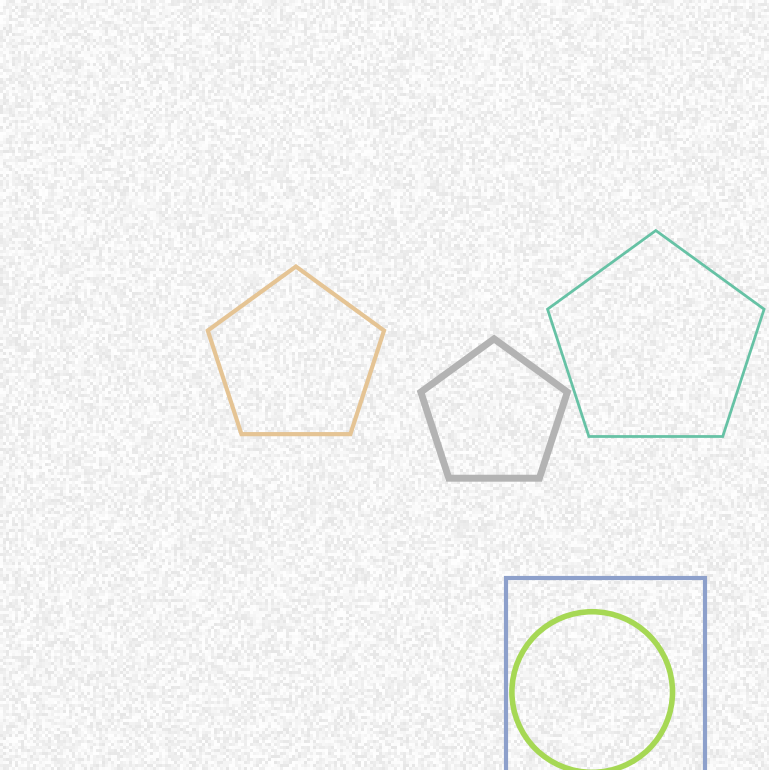[{"shape": "pentagon", "thickness": 1, "radius": 0.74, "center": [0.852, 0.553]}, {"shape": "square", "thickness": 1.5, "radius": 0.65, "center": [0.786, 0.12]}, {"shape": "circle", "thickness": 2, "radius": 0.52, "center": [0.769, 0.101]}, {"shape": "pentagon", "thickness": 1.5, "radius": 0.6, "center": [0.384, 0.534]}, {"shape": "pentagon", "thickness": 2.5, "radius": 0.5, "center": [0.642, 0.46]}]